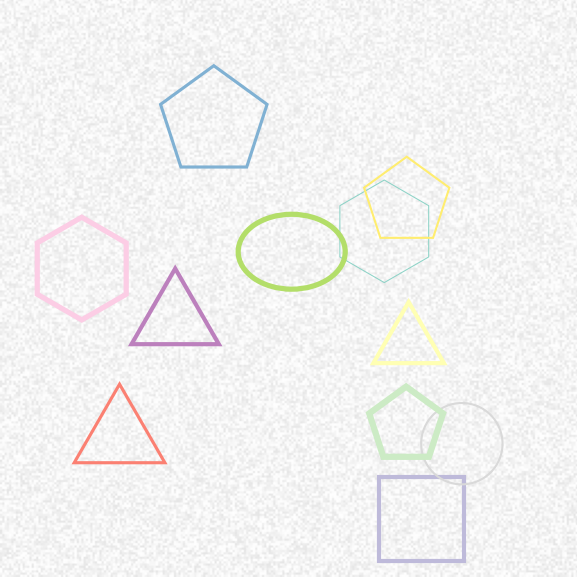[{"shape": "hexagon", "thickness": 0.5, "radius": 0.44, "center": [0.665, 0.599]}, {"shape": "triangle", "thickness": 2, "radius": 0.35, "center": [0.708, 0.406]}, {"shape": "square", "thickness": 2, "radius": 0.37, "center": [0.73, 0.1]}, {"shape": "triangle", "thickness": 1.5, "radius": 0.45, "center": [0.207, 0.243]}, {"shape": "pentagon", "thickness": 1.5, "radius": 0.48, "center": [0.37, 0.788]}, {"shape": "oval", "thickness": 2.5, "radius": 0.46, "center": [0.505, 0.563]}, {"shape": "hexagon", "thickness": 2.5, "radius": 0.44, "center": [0.142, 0.534]}, {"shape": "circle", "thickness": 1, "radius": 0.35, "center": [0.8, 0.231]}, {"shape": "triangle", "thickness": 2, "radius": 0.44, "center": [0.303, 0.447]}, {"shape": "pentagon", "thickness": 3, "radius": 0.34, "center": [0.703, 0.262]}, {"shape": "pentagon", "thickness": 1, "radius": 0.39, "center": [0.704, 0.65]}]